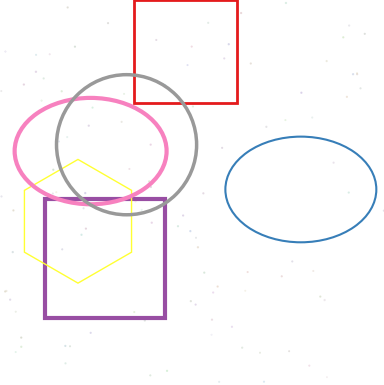[{"shape": "square", "thickness": 2, "radius": 0.67, "center": [0.482, 0.867]}, {"shape": "oval", "thickness": 1.5, "radius": 0.98, "center": [0.781, 0.508]}, {"shape": "square", "thickness": 3, "radius": 0.78, "center": [0.273, 0.329]}, {"shape": "hexagon", "thickness": 1, "radius": 0.8, "center": [0.203, 0.425]}, {"shape": "oval", "thickness": 3, "radius": 0.99, "center": [0.235, 0.608]}, {"shape": "circle", "thickness": 2.5, "radius": 0.91, "center": [0.329, 0.624]}]